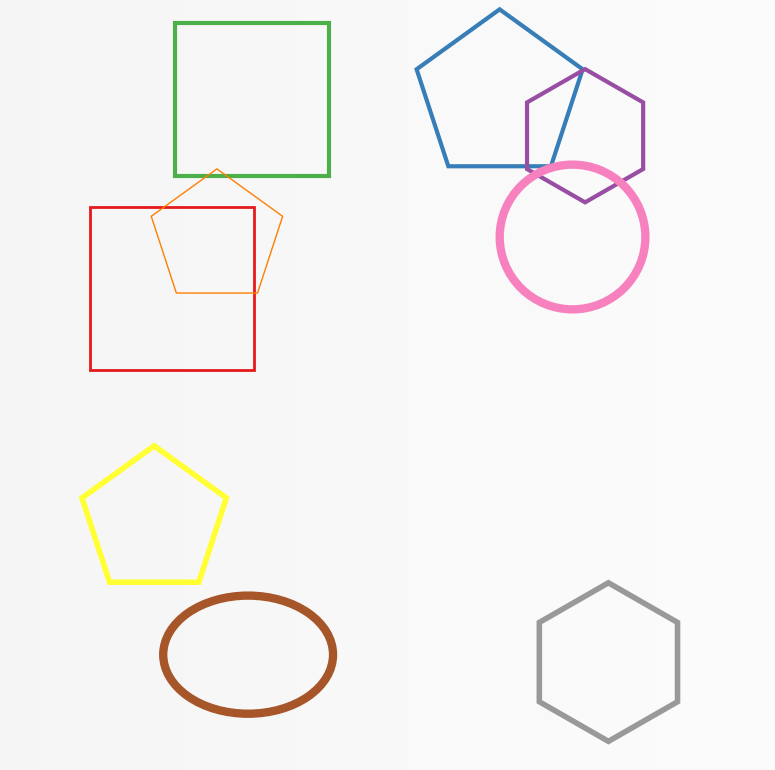[{"shape": "square", "thickness": 1, "radius": 0.53, "center": [0.222, 0.625]}, {"shape": "pentagon", "thickness": 1.5, "radius": 0.56, "center": [0.645, 0.875]}, {"shape": "square", "thickness": 1.5, "radius": 0.5, "center": [0.326, 0.871]}, {"shape": "hexagon", "thickness": 1.5, "radius": 0.43, "center": [0.755, 0.824]}, {"shape": "pentagon", "thickness": 0.5, "radius": 0.45, "center": [0.28, 0.692]}, {"shape": "pentagon", "thickness": 2, "radius": 0.49, "center": [0.199, 0.323]}, {"shape": "oval", "thickness": 3, "radius": 0.55, "center": [0.32, 0.15]}, {"shape": "circle", "thickness": 3, "radius": 0.47, "center": [0.739, 0.692]}, {"shape": "hexagon", "thickness": 2, "radius": 0.51, "center": [0.785, 0.14]}]